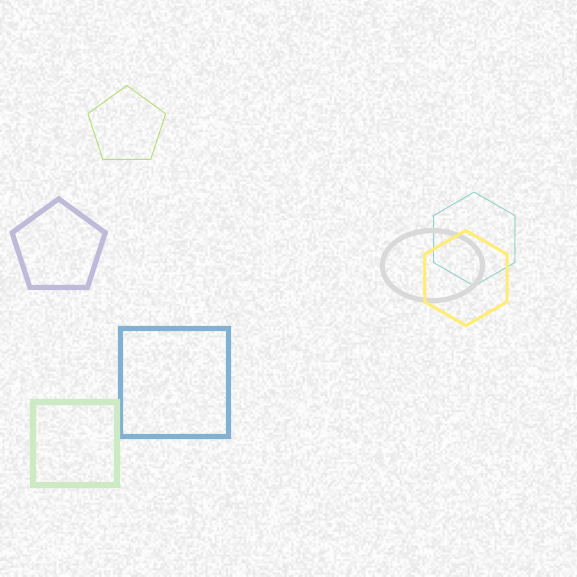[{"shape": "hexagon", "thickness": 0.5, "radius": 0.41, "center": [0.821, 0.585]}, {"shape": "pentagon", "thickness": 2.5, "radius": 0.42, "center": [0.102, 0.57]}, {"shape": "square", "thickness": 2.5, "radius": 0.47, "center": [0.302, 0.338]}, {"shape": "pentagon", "thickness": 0.5, "radius": 0.35, "center": [0.22, 0.78]}, {"shape": "oval", "thickness": 2.5, "radius": 0.43, "center": [0.749, 0.539]}, {"shape": "square", "thickness": 3, "radius": 0.36, "center": [0.13, 0.232]}, {"shape": "hexagon", "thickness": 1.5, "radius": 0.41, "center": [0.807, 0.518]}]